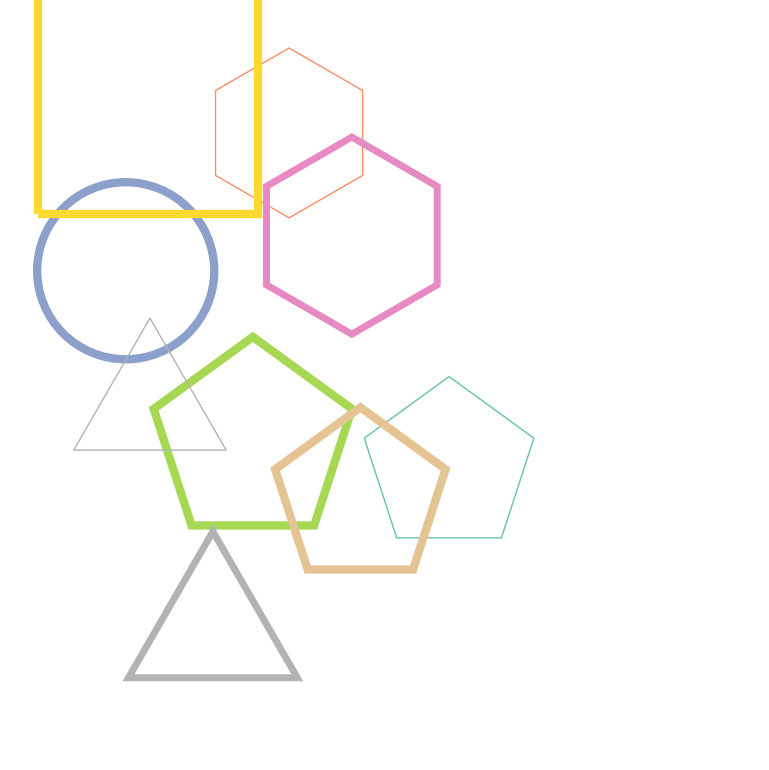[{"shape": "pentagon", "thickness": 0.5, "radius": 0.58, "center": [0.583, 0.395]}, {"shape": "hexagon", "thickness": 0.5, "radius": 0.55, "center": [0.375, 0.827]}, {"shape": "circle", "thickness": 3, "radius": 0.57, "center": [0.163, 0.648]}, {"shape": "hexagon", "thickness": 2.5, "radius": 0.64, "center": [0.457, 0.694]}, {"shape": "pentagon", "thickness": 3, "radius": 0.68, "center": [0.328, 0.427]}, {"shape": "square", "thickness": 3, "radius": 0.71, "center": [0.192, 0.864]}, {"shape": "pentagon", "thickness": 3, "radius": 0.58, "center": [0.468, 0.355]}, {"shape": "triangle", "thickness": 0.5, "radius": 0.57, "center": [0.195, 0.473]}, {"shape": "triangle", "thickness": 2.5, "radius": 0.63, "center": [0.276, 0.183]}]